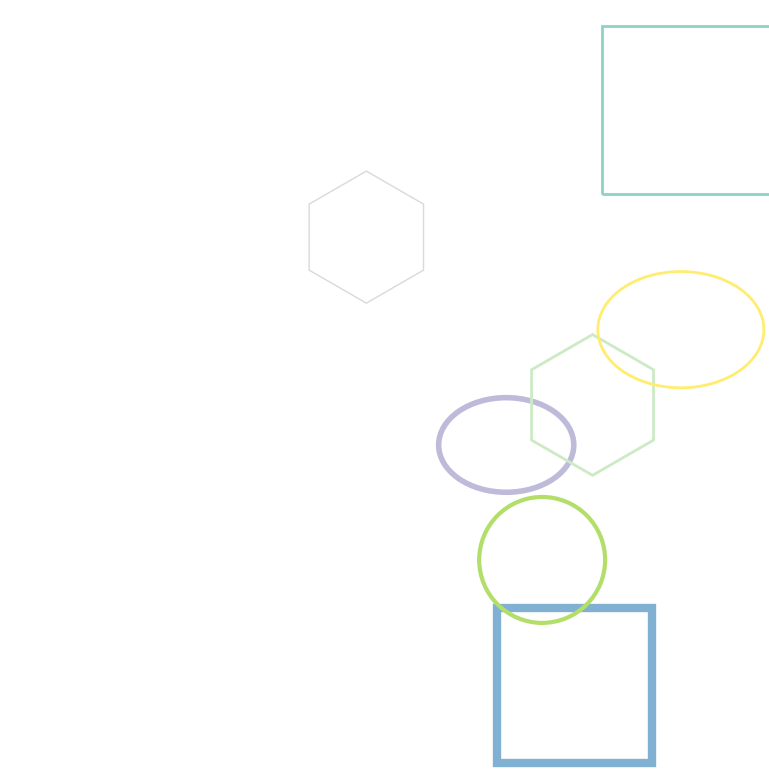[{"shape": "square", "thickness": 1, "radius": 0.55, "center": [0.891, 0.858]}, {"shape": "oval", "thickness": 2, "radius": 0.44, "center": [0.657, 0.422]}, {"shape": "square", "thickness": 3, "radius": 0.5, "center": [0.747, 0.109]}, {"shape": "circle", "thickness": 1.5, "radius": 0.41, "center": [0.704, 0.273]}, {"shape": "hexagon", "thickness": 0.5, "radius": 0.43, "center": [0.476, 0.692]}, {"shape": "hexagon", "thickness": 1, "radius": 0.46, "center": [0.77, 0.474]}, {"shape": "oval", "thickness": 1, "radius": 0.54, "center": [0.884, 0.572]}]